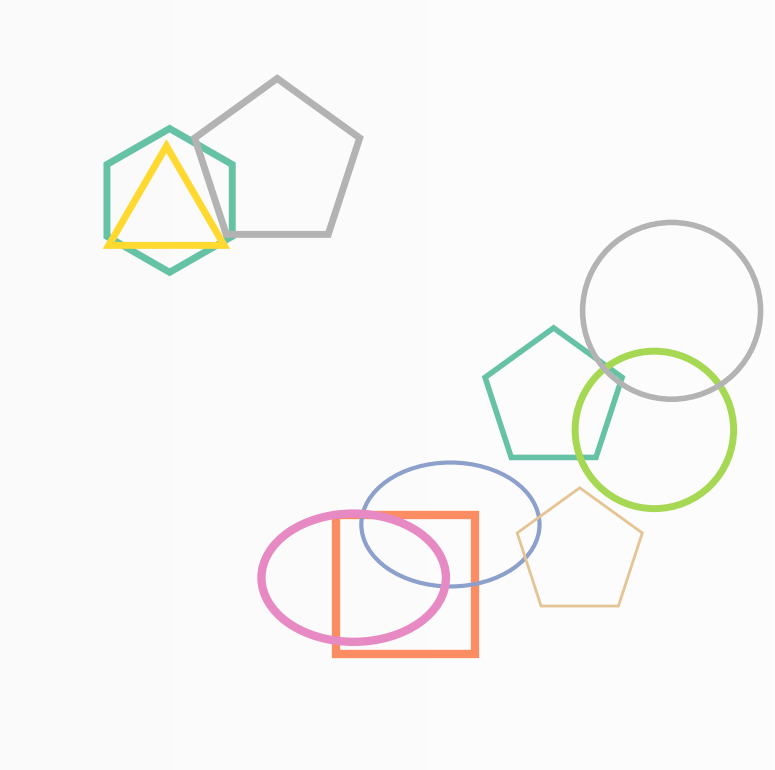[{"shape": "hexagon", "thickness": 2.5, "radius": 0.47, "center": [0.219, 0.74]}, {"shape": "pentagon", "thickness": 2, "radius": 0.46, "center": [0.714, 0.481]}, {"shape": "square", "thickness": 3, "radius": 0.45, "center": [0.523, 0.241]}, {"shape": "oval", "thickness": 1.5, "radius": 0.57, "center": [0.581, 0.319]}, {"shape": "oval", "thickness": 3, "radius": 0.6, "center": [0.456, 0.25]}, {"shape": "circle", "thickness": 2.5, "radius": 0.51, "center": [0.844, 0.442]}, {"shape": "triangle", "thickness": 2.5, "radius": 0.43, "center": [0.215, 0.724]}, {"shape": "pentagon", "thickness": 1, "radius": 0.42, "center": [0.748, 0.282]}, {"shape": "circle", "thickness": 2, "radius": 0.57, "center": [0.867, 0.596]}, {"shape": "pentagon", "thickness": 2.5, "radius": 0.56, "center": [0.358, 0.786]}]